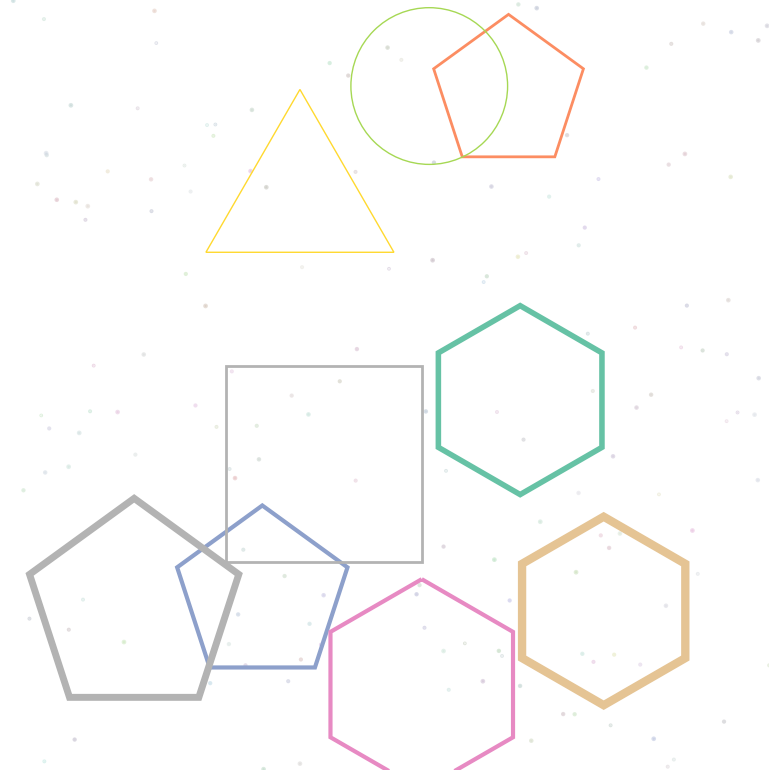[{"shape": "hexagon", "thickness": 2, "radius": 0.61, "center": [0.676, 0.48]}, {"shape": "pentagon", "thickness": 1, "radius": 0.51, "center": [0.66, 0.879]}, {"shape": "pentagon", "thickness": 1.5, "radius": 0.58, "center": [0.341, 0.227]}, {"shape": "hexagon", "thickness": 1.5, "radius": 0.68, "center": [0.548, 0.111]}, {"shape": "circle", "thickness": 0.5, "radius": 0.51, "center": [0.557, 0.888]}, {"shape": "triangle", "thickness": 0.5, "radius": 0.7, "center": [0.39, 0.743]}, {"shape": "hexagon", "thickness": 3, "radius": 0.61, "center": [0.784, 0.207]}, {"shape": "pentagon", "thickness": 2.5, "radius": 0.71, "center": [0.174, 0.21]}, {"shape": "square", "thickness": 1, "radius": 0.64, "center": [0.421, 0.397]}]